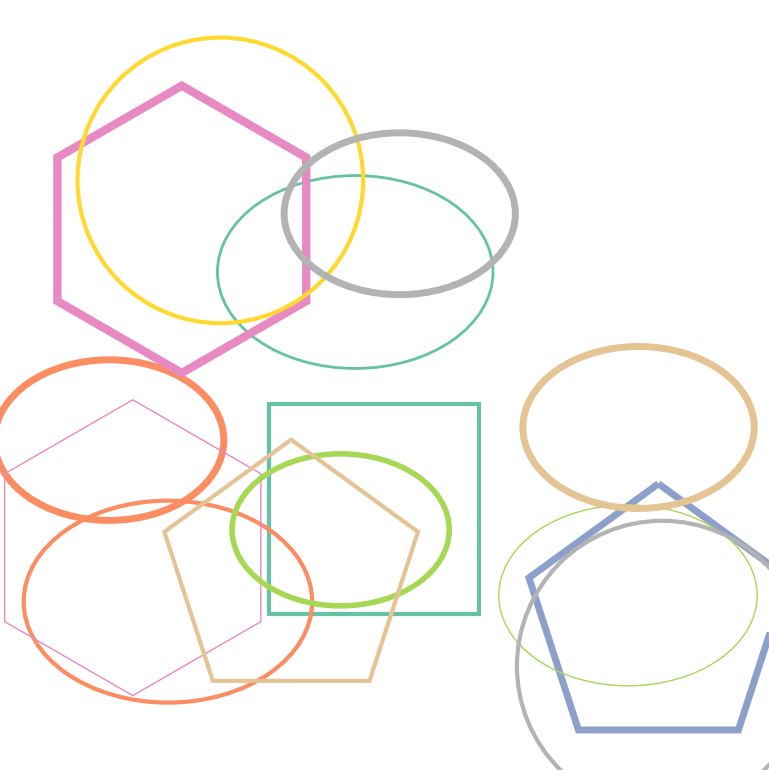[{"shape": "oval", "thickness": 1, "radius": 0.89, "center": [0.461, 0.647]}, {"shape": "square", "thickness": 1.5, "radius": 0.68, "center": [0.486, 0.339]}, {"shape": "oval", "thickness": 1.5, "radius": 0.94, "center": [0.218, 0.219]}, {"shape": "oval", "thickness": 2.5, "radius": 0.74, "center": [0.142, 0.428]}, {"shape": "pentagon", "thickness": 2.5, "radius": 0.88, "center": [0.855, 0.195]}, {"shape": "hexagon", "thickness": 0.5, "radius": 0.96, "center": [0.172, 0.289]}, {"shape": "hexagon", "thickness": 3, "radius": 0.93, "center": [0.236, 0.702]}, {"shape": "oval", "thickness": 2, "radius": 0.71, "center": [0.442, 0.312]}, {"shape": "oval", "thickness": 0.5, "radius": 0.84, "center": [0.816, 0.227]}, {"shape": "circle", "thickness": 1.5, "radius": 0.93, "center": [0.286, 0.766]}, {"shape": "pentagon", "thickness": 1.5, "radius": 0.87, "center": [0.378, 0.256]}, {"shape": "oval", "thickness": 2.5, "radius": 0.75, "center": [0.829, 0.445]}, {"shape": "circle", "thickness": 1.5, "radius": 0.94, "center": [0.86, 0.135]}, {"shape": "oval", "thickness": 2.5, "radius": 0.75, "center": [0.519, 0.722]}]